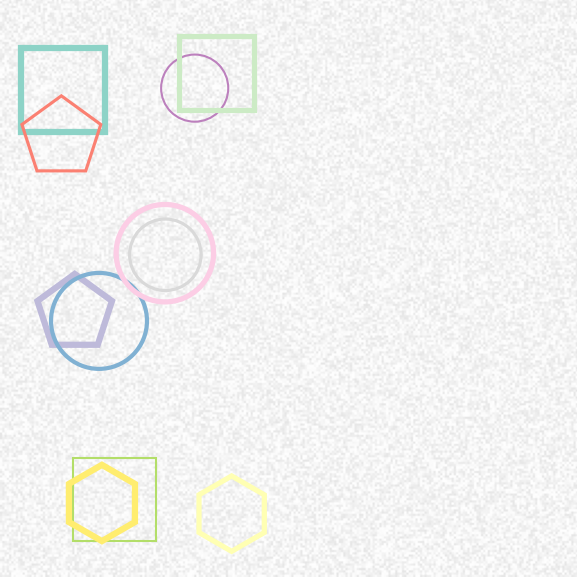[{"shape": "square", "thickness": 3, "radius": 0.36, "center": [0.109, 0.843]}, {"shape": "hexagon", "thickness": 2.5, "radius": 0.33, "center": [0.401, 0.11]}, {"shape": "pentagon", "thickness": 3, "radius": 0.34, "center": [0.129, 0.457]}, {"shape": "pentagon", "thickness": 1.5, "radius": 0.36, "center": [0.106, 0.761]}, {"shape": "circle", "thickness": 2, "radius": 0.42, "center": [0.171, 0.443]}, {"shape": "square", "thickness": 1, "radius": 0.36, "center": [0.198, 0.135]}, {"shape": "circle", "thickness": 2.5, "radius": 0.42, "center": [0.285, 0.561]}, {"shape": "circle", "thickness": 1.5, "radius": 0.31, "center": [0.286, 0.558]}, {"shape": "circle", "thickness": 1, "radius": 0.29, "center": [0.337, 0.847]}, {"shape": "square", "thickness": 2.5, "radius": 0.32, "center": [0.375, 0.873]}, {"shape": "hexagon", "thickness": 3, "radius": 0.33, "center": [0.177, 0.128]}]